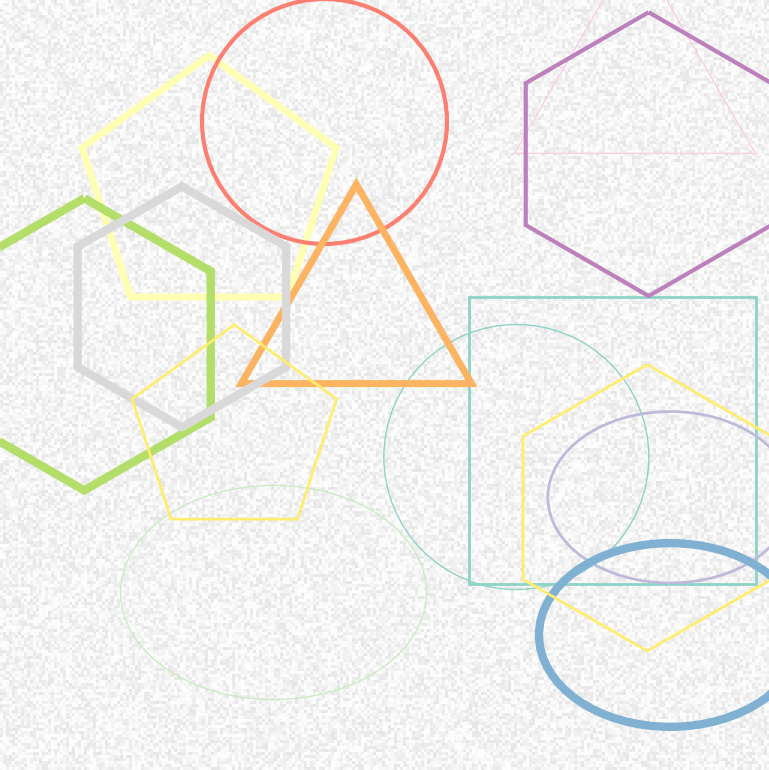[{"shape": "square", "thickness": 1, "radius": 0.93, "center": [0.796, 0.428]}, {"shape": "circle", "thickness": 0.5, "radius": 0.86, "center": [0.671, 0.406]}, {"shape": "pentagon", "thickness": 2.5, "radius": 0.87, "center": [0.272, 0.755]}, {"shape": "oval", "thickness": 1, "radius": 0.8, "center": [0.871, 0.354]}, {"shape": "circle", "thickness": 1.5, "radius": 0.8, "center": [0.421, 0.842]}, {"shape": "oval", "thickness": 3, "radius": 0.85, "center": [0.87, 0.175]}, {"shape": "triangle", "thickness": 2.5, "radius": 0.86, "center": [0.463, 0.588]}, {"shape": "hexagon", "thickness": 3, "radius": 0.95, "center": [0.109, 0.553]}, {"shape": "triangle", "thickness": 0.5, "radius": 0.9, "center": [0.824, 0.891]}, {"shape": "hexagon", "thickness": 3, "radius": 0.78, "center": [0.236, 0.602]}, {"shape": "hexagon", "thickness": 1.5, "radius": 0.92, "center": [0.842, 0.8]}, {"shape": "oval", "thickness": 0.5, "radius": 0.99, "center": [0.355, 0.231]}, {"shape": "pentagon", "thickness": 1, "radius": 0.7, "center": [0.304, 0.439]}, {"shape": "hexagon", "thickness": 1, "radius": 0.93, "center": [0.84, 0.341]}]